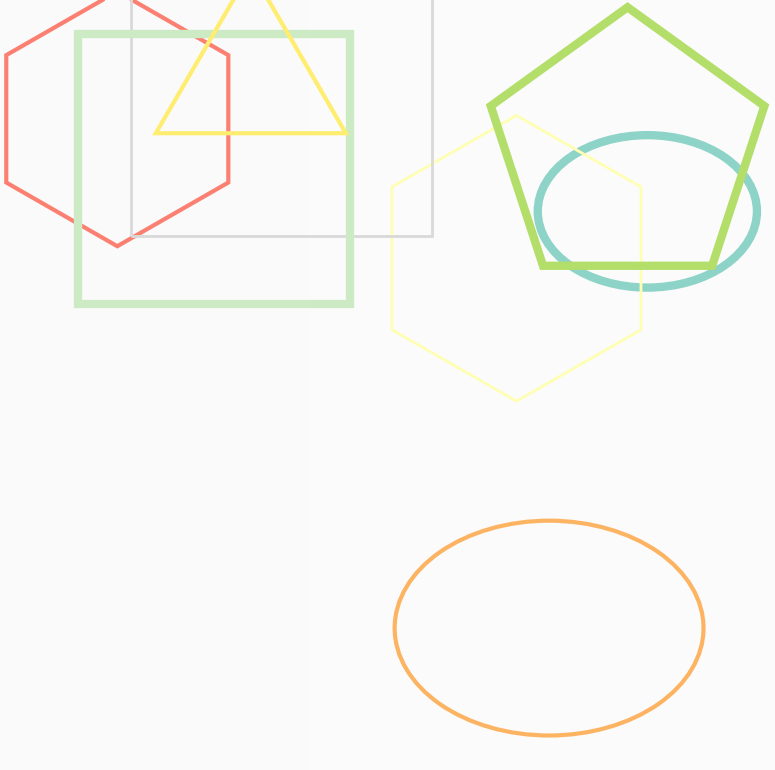[{"shape": "oval", "thickness": 3, "radius": 0.71, "center": [0.835, 0.726]}, {"shape": "hexagon", "thickness": 1, "radius": 0.93, "center": [0.666, 0.665]}, {"shape": "hexagon", "thickness": 1.5, "radius": 0.83, "center": [0.151, 0.846]}, {"shape": "oval", "thickness": 1.5, "radius": 1.0, "center": [0.708, 0.184]}, {"shape": "pentagon", "thickness": 3, "radius": 0.93, "center": [0.81, 0.805]}, {"shape": "square", "thickness": 1, "radius": 0.97, "center": [0.363, 0.888]}, {"shape": "square", "thickness": 3, "radius": 0.88, "center": [0.276, 0.781]}, {"shape": "triangle", "thickness": 1.5, "radius": 0.71, "center": [0.324, 0.898]}]